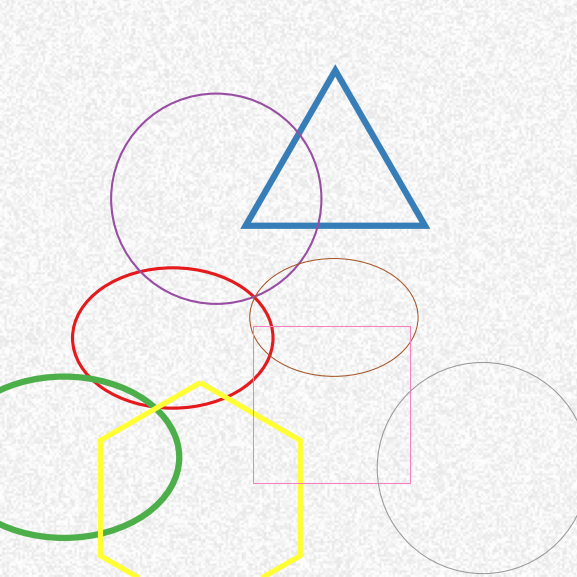[{"shape": "oval", "thickness": 1.5, "radius": 0.87, "center": [0.299, 0.414]}, {"shape": "triangle", "thickness": 3, "radius": 0.9, "center": [0.581, 0.698]}, {"shape": "oval", "thickness": 3, "radius": 1.0, "center": [0.111, 0.207]}, {"shape": "circle", "thickness": 1, "radius": 0.91, "center": [0.374, 0.655]}, {"shape": "hexagon", "thickness": 2.5, "radius": 1.0, "center": [0.347, 0.137]}, {"shape": "oval", "thickness": 0.5, "radius": 0.73, "center": [0.578, 0.449]}, {"shape": "square", "thickness": 0.5, "radius": 0.68, "center": [0.574, 0.299]}, {"shape": "circle", "thickness": 0.5, "radius": 0.91, "center": [0.836, 0.189]}]